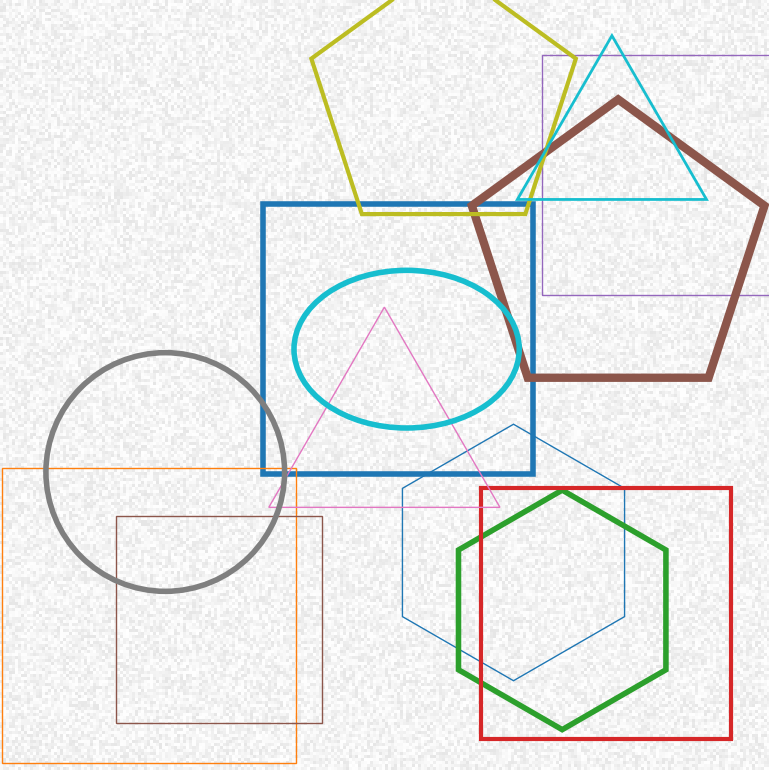[{"shape": "hexagon", "thickness": 0.5, "radius": 0.83, "center": [0.667, 0.282]}, {"shape": "square", "thickness": 2, "radius": 0.88, "center": [0.517, 0.559]}, {"shape": "square", "thickness": 0.5, "radius": 0.96, "center": [0.193, 0.2]}, {"shape": "hexagon", "thickness": 2, "radius": 0.78, "center": [0.73, 0.208]}, {"shape": "square", "thickness": 1.5, "radius": 0.81, "center": [0.787, 0.203]}, {"shape": "square", "thickness": 0.5, "radius": 0.78, "center": [0.86, 0.773]}, {"shape": "pentagon", "thickness": 3, "radius": 1.0, "center": [0.803, 0.671]}, {"shape": "square", "thickness": 0.5, "radius": 0.67, "center": [0.285, 0.196]}, {"shape": "triangle", "thickness": 0.5, "radius": 0.87, "center": [0.499, 0.428]}, {"shape": "circle", "thickness": 2, "radius": 0.77, "center": [0.215, 0.387]}, {"shape": "pentagon", "thickness": 1.5, "radius": 0.9, "center": [0.576, 0.868]}, {"shape": "triangle", "thickness": 1, "radius": 0.71, "center": [0.795, 0.812]}, {"shape": "oval", "thickness": 2, "radius": 0.73, "center": [0.528, 0.547]}]